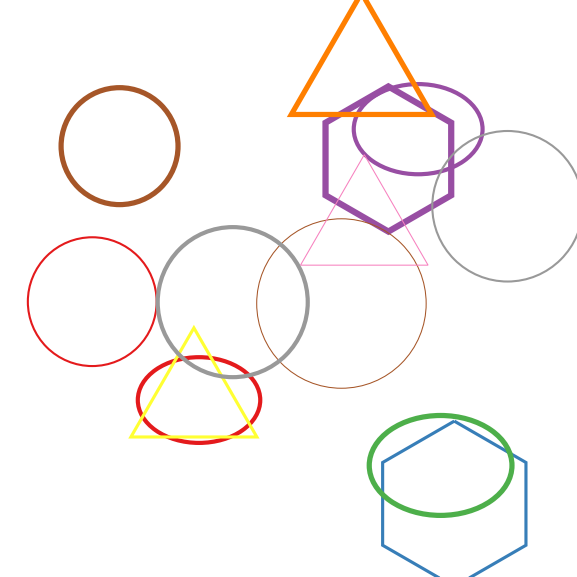[{"shape": "circle", "thickness": 1, "radius": 0.56, "center": [0.16, 0.477]}, {"shape": "oval", "thickness": 2, "radius": 0.53, "center": [0.345, 0.306]}, {"shape": "hexagon", "thickness": 1.5, "radius": 0.72, "center": [0.787, 0.127]}, {"shape": "oval", "thickness": 2.5, "radius": 0.62, "center": [0.763, 0.193]}, {"shape": "hexagon", "thickness": 3, "radius": 0.63, "center": [0.673, 0.724]}, {"shape": "oval", "thickness": 2, "radius": 0.56, "center": [0.724, 0.775]}, {"shape": "triangle", "thickness": 2.5, "radius": 0.7, "center": [0.626, 0.871]}, {"shape": "triangle", "thickness": 1.5, "radius": 0.63, "center": [0.336, 0.305]}, {"shape": "circle", "thickness": 2.5, "radius": 0.51, "center": [0.207, 0.746]}, {"shape": "circle", "thickness": 0.5, "radius": 0.73, "center": [0.591, 0.474]}, {"shape": "triangle", "thickness": 0.5, "radius": 0.64, "center": [0.631, 0.604]}, {"shape": "circle", "thickness": 2, "radius": 0.65, "center": [0.403, 0.476]}, {"shape": "circle", "thickness": 1, "radius": 0.65, "center": [0.879, 0.642]}]